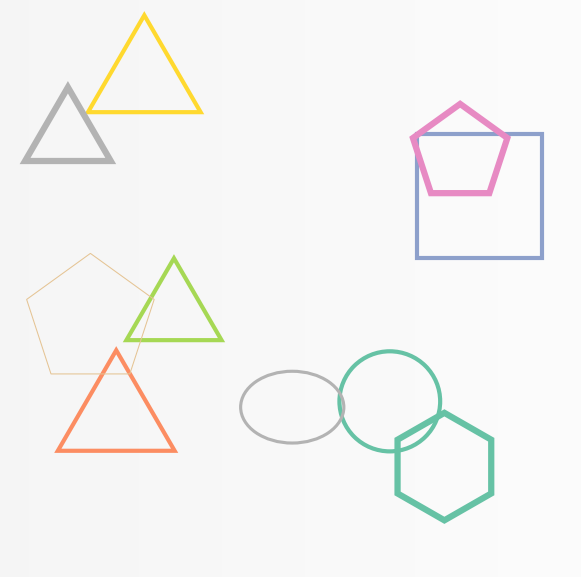[{"shape": "circle", "thickness": 2, "radius": 0.43, "center": [0.671, 0.304]}, {"shape": "hexagon", "thickness": 3, "radius": 0.47, "center": [0.765, 0.191]}, {"shape": "triangle", "thickness": 2, "radius": 0.58, "center": [0.2, 0.277]}, {"shape": "square", "thickness": 2, "radius": 0.54, "center": [0.825, 0.66]}, {"shape": "pentagon", "thickness": 3, "radius": 0.43, "center": [0.792, 0.734]}, {"shape": "triangle", "thickness": 2, "radius": 0.47, "center": [0.299, 0.457]}, {"shape": "triangle", "thickness": 2, "radius": 0.56, "center": [0.248, 0.861]}, {"shape": "pentagon", "thickness": 0.5, "radius": 0.58, "center": [0.156, 0.445]}, {"shape": "triangle", "thickness": 3, "radius": 0.43, "center": [0.117, 0.763]}, {"shape": "oval", "thickness": 1.5, "radius": 0.44, "center": [0.503, 0.294]}]